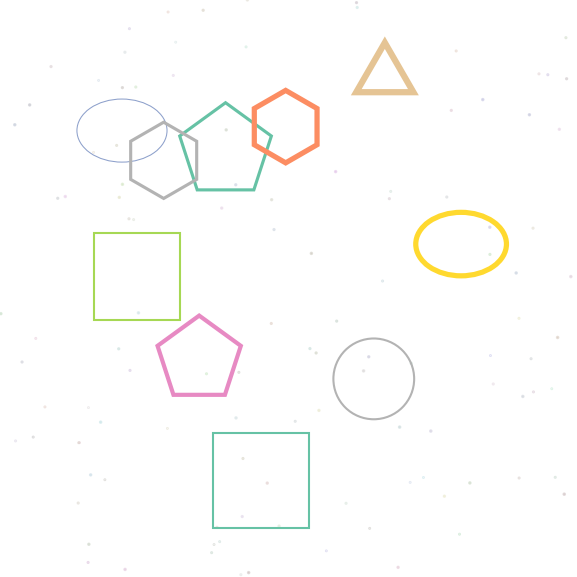[{"shape": "pentagon", "thickness": 1.5, "radius": 0.42, "center": [0.391, 0.738]}, {"shape": "square", "thickness": 1, "radius": 0.41, "center": [0.452, 0.167]}, {"shape": "hexagon", "thickness": 2.5, "radius": 0.31, "center": [0.495, 0.78]}, {"shape": "oval", "thickness": 0.5, "radius": 0.39, "center": [0.211, 0.773]}, {"shape": "pentagon", "thickness": 2, "radius": 0.38, "center": [0.345, 0.377]}, {"shape": "square", "thickness": 1, "radius": 0.37, "center": [0.238, 0.521]}, {"shape": "oval", "thickness": 2.5, "radius": 0.39, "center": [0.798, 0.576]}, {"shape": "triangle", "thickness": 3, "radius": 0.29, "center": [0.666, 0.868]}, {"shape": "circle", "thickness": 1, "radius": 0.35, "center": [0.647, 0.343]}, {"shape": "hexagon", "thickness": 1.5, "radius": 0.33, "center": [0.283, 0.722]}]